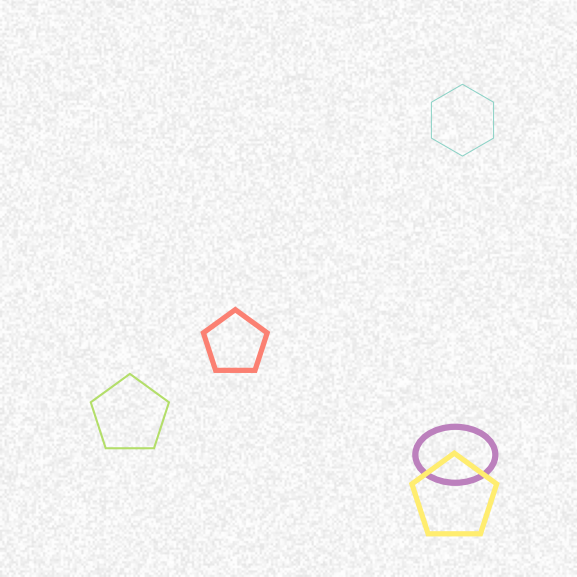[{"shape": "hexagon", "thickness": 0.5, "radius": 0.31, "center": [0.801, 0.791]}, {"shape": "pentagon", "thickness": 2.5, "radius": 0.29, "center": [0.407, 0.405]}, {"shape": "pentagon", "thickness": 1, "radius": 0.36, "center": [0.225, 0.281]}, {"shape": "oval", "thickness": 3, "radius": 0.35, "center": [0.788, 0.212]}, {"shape": "pentagon", "thickness": 2.5, "radius": 0.39, "center": [0.787, 0.137]}]